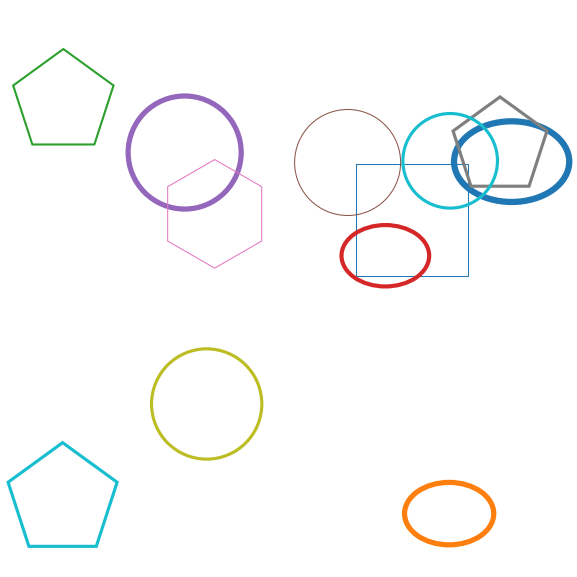[{"shape": "square", "thickness": 0.5, "radius": 0.49, "center": [0.713, 0.619]}, {"shape": "oval", "thickness": 3, "radius": 0.5, "center": [0.886, 0.719]}, {"shape": "oval", "thickness": 2.5, "radius": 0.39, "center": [0.778, 0.11]}, {"shape": "pentagon", "thickness": 1, "radius": 0.46, "center": [0.11, 0.823]}, {"shape": "oval", "thickness": 2, "radius": 0.38, "center": [0.667, 0.556]}, {"shape": "circle", "thickness": 2.5, "radius": 0.49, "center": [0.32, 0.735]}, {"shape": "circle", "thickness": 0.5, "radius": 0.46, "center": [0.602, 0.718]}, {"shape": "hexagon", "thickness": 0.5, "radius": 0.47, "center": [0.372, 0.629]}, {"shape": "pentagon", "thickness": 1.5, "radius": 0.43, "center": [0.866, 0.746]}, {"shape": "circle", "thickness": 1.5, "radius": 0.48, "center": [0.358, 0.3]}, {"shape": "pentagon", "thickness": 1.5, "radius": 0.5, "center": [0.108, 0.133]}, {"shape": "circle", "thickness": 1.5, "radius": 0.41, "center": [0.78, 0.721]}]